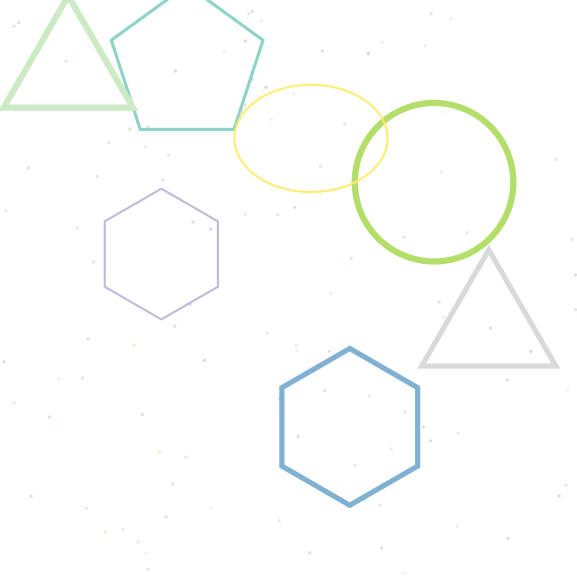[{"shape": "pentagon", "thickness": 1.5, "radius": 0.69, "center": [0.324, 0.887]}, {"shape": "hexagon", "thickness": 1, "radius": 0.57, "center": [0.279, 0.559]}, {"shape": "hexagon", "thickness": 2.5, "radius": 0.68, "center": [0.606, 0.26]}, {"shape": "circle", "thickness": 3, "radius": 0.69, "center": [0.752, 0.684]}, {"shape": "triangle", "thickness": 2.5, "radius": 0.67, "center": [0.846, 0.432]}, {"shape": "triangle", "thickness": 3, "radius": 0.65, "center": [0.118, 0.877]}, {"shape": "oval", "thickness": 1, "radius": 0.66, "center": [0.539, 0.759]}]